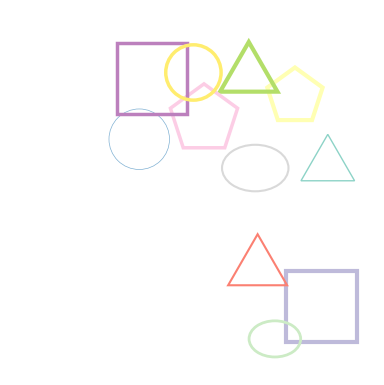[{"shape": "triangle", "thickness": 1, "radius": 0.4, "center": [0.851, 0.571]}, {"shape": "pentagon", "thickness": 3, "radius": 0.38, "center": [0.766, 0.749]}, {"shape": "square", "thickness": 3, "radius": 0.46, "center": [0.834, 0.204]}, {"shape": "triangle", "thickness": 1.5, "radius": 0.44, "center": [0.669, 0.303]}, {"shape": "circle", "thickness": 0.5, "radius": 0.39, "center": [0.362, 0.638]}, {"shape": "triangle", "thickness": 3, "radius": 0.43, "center": [0.646, 0.805]}, {"shape": "pentagon", "thickness": 2.5, "radius": 0.46, "center": [0.53, 0.69]}, {"shape": "oval", "thickness": 1.5, "radius": 0.43, "center": [0.663, 0.564]}, {"shape": "square", "thickness": 2.5, "radius": 0.46, "center": [0.395, 0.796]}, {"shape": "oval", "thickness": 2, "radius": 0.34, "center": [0.714, 0.12]}, {"shape": "circle", "thickness": 2.5, "radius": 0.36, "center": [0.502, 0.812]}]